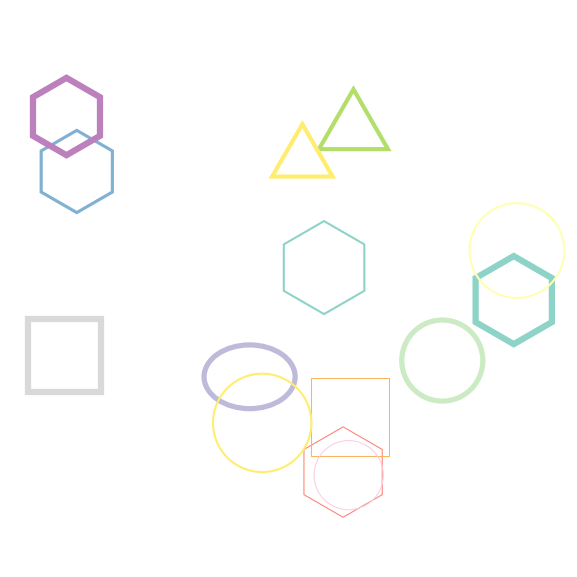[{"shape": "hexagon", "thickness": 3, "radius": 0.38, "center": [0.89, 0.479]}, {"shape": "hexagon", "thickness": 1, "radius": 0.4, "center": [0.561, 0.536]}, {"shape": "circle", "thickness": 1, "radius": 0.41, "center": [0.895, 0.565]}, {"shape": "oval", "thickness": 2.5, "radius": 0.39, "center": [0.432, 0.347]}, {"shape": "hexagon", "thickness": 0.5, "radius": 0.39, "center": [0.594, 0.182]}, {"shape": "hexagon", "thickness": 1.5, "radius": 0.36, "center": [0.133, 0.702]}, {"shape": "square", "thickness": 0.5, "radius": 0.34, "center": [0.605, 0.277]}, {"shape": "triangle", "thickness": 2, "radius": 0.35, "center": [0.612, 0.775]}, {"shape": "circle", "thickness": 0.5, "radius": 0.3, "center": [0.604, 0.176]}, {"shape": "square", "thickness": 3, "radius": 0.32, "center": [0.111, 0.383]}, {"shape": "hexagon", "thickness": 3, "radius": 0.33, "center": [0.115, 0.797]}, {"shape": "circle", "thickness": 2.5, "radius": 0.35, "center": [0.766, 0.375]}, {"shape": "circle", "thickness": 1, "radius": 0.43, "center": [0.454, 0.267]}, {"shape": "triangle", "thickness": 2, "radius": 0.3, "center": [0.524, 0.724]}]